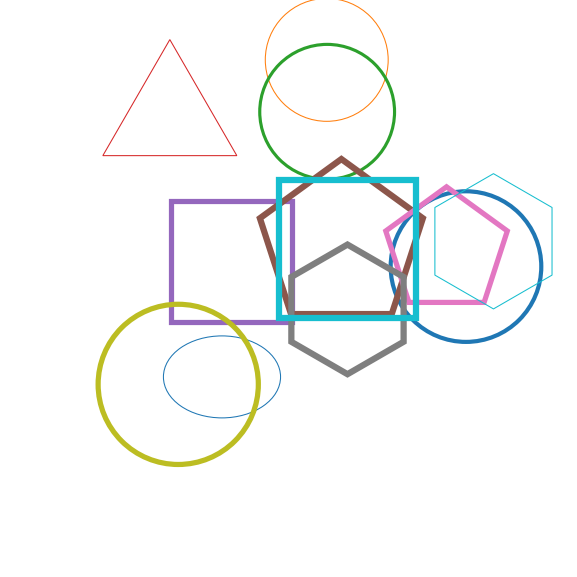[{"shape": "oval", "thickness": 0.5, "radius": 0.51, "center": [0.384, 0.347]}, {"shape": "circle", "thickness": 2, "radius": 0.65, "center": [0.807, 0.538]}, {"shape": "circle", "thickness": 0.5, "radius": 0.53, "center": [0.566, 0.895]}, {"shape": "circle", "thickness": 1.5, "radius": 0.58, "center": [0.566, 0.806]}, {"shape": "triangle", "thickness": 0.5, "radius": 0.67, "center": [0.294, 0.797]}, {"shape": "square", "thickness": 2.5, "radius": 0.52, "center": [0.401, 0.546]}, {"shape": "pentagon", "thickness": 3, "radius": 0.74, "center": [0.591, 0.575]}, {"shape": "pentagon", "thickness": 2.5, "radius": 0.55, "center": [0.773, 0.565]}, {"shape": "hexagon", "thickness": 3, "radius": 0.56, "center": [0.602, 0.463]}, {"shape": "circle", "thickness": 2.5, "radius": 0.69, "center": [0.309, 0.334]}, {"shape": "square", "thickness": 3, "radius": 0.6, "center": [0.602, 0.568]}, {"shape": "hexagon", "thickness": 0.5, "radius": 0.59, "center": [0.854, 0.581]}]